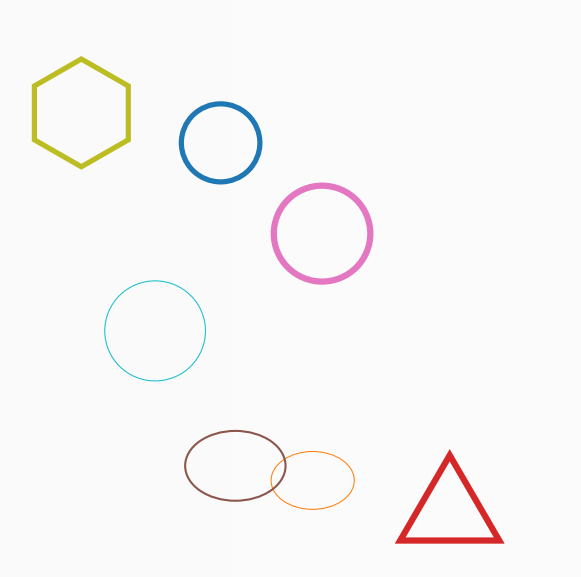[{"shape": "circle", "thickness": 2.5, "radius": 0.34, "center": [0.38, 0.752]}, {"shape": "oval", "thickness": 0.5, "radius": 0.36, "center": [0.538, 0.167]}, {"shape": "triangle", "thickness": 3, "radius": 0.49, "center": [0.774, 0.112]}, {"shape": "oval", "thickness": 1, "radius": 0.43, "center": [0.405, 0.193]}, {"shape": "circle", "thickness": 3, "radius": 0.42, "center": [0.554, 0.595]}, {"shape": "hexagon", "thickness": 2.5, "radius": 0.47, "center": [0.14, 0.804]}, {"shape": "circle", "thickness": 0.5, "radius": 0.43, "center": [0.267, 0.426]}]